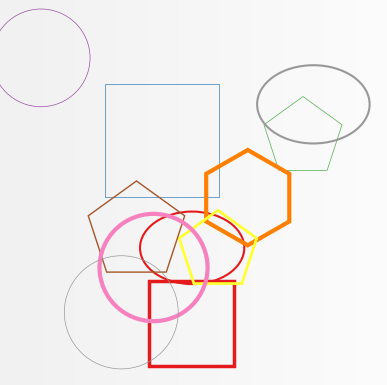[{"shape": "square", "thickness": 2.5, "radius": 0.55, "center": [0.495, 0.16]}, {"shape": "oval", "thickness": 1.5, "radius": 0.67, "center": [0.496, 0.356]}, {"shape": "square", "thickness": 0.5, "radius": 0.74, "center": [0.417, 0.636]}, {"shape": "pentagon", "thickness": 0.5, "radius": 0.53, "center": [0.782, 0.643]}, {"shape": "circle", "thickness": 0.5, "radius": 0.63, "center": [0.106, 0.85]}, {"shape": "hexagon", "thickness": 3, "radius": 0.62, "center": [0.639, 0.487]}, {"shape": "pentagon", "thickness": 2, "radius": 0.53, "center": [0.562, 0.349]}, {"shape": "pentagon", "thickness": 1, "radius": 0.65, "center": [0.352, 0.399]}, {"shape": "circle", "thickness": 3, "radius": 0.7, "center": [0.396, 0.305]}, {"shape": "oval", "thickness": 1.5, "radius": 0.73, "center": [0.809, 0.729]}, {"shape": "circle", "thickness": 0.5, "radius": 0.73, "center": [0.313, 0.189]}]